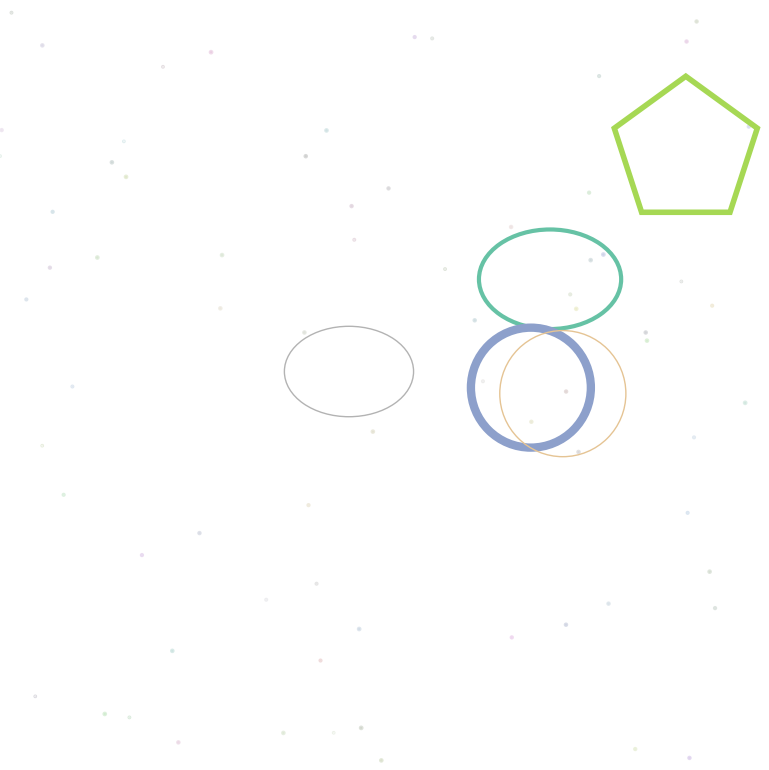[{"shape": "oval", "thickness": 1.5, "radius": 0.46, "center": [0.714, 0.637]}, {"shape": "circle", "thickness": 3, "radius": 0.39, "center": [0.689, 0.497]}, {"shape": "pentagon", "thickness": 2, "radius": 0.49, "center": [0.891, 0.803]}, {"shape": "circle", "thickness": 0.5, "radius": 0.41, "center": [0.731, 0.489]}, {"shape": "oval", "thickness": 0.5, "radius": 0.42, "center": [0.453, 0.518]}]